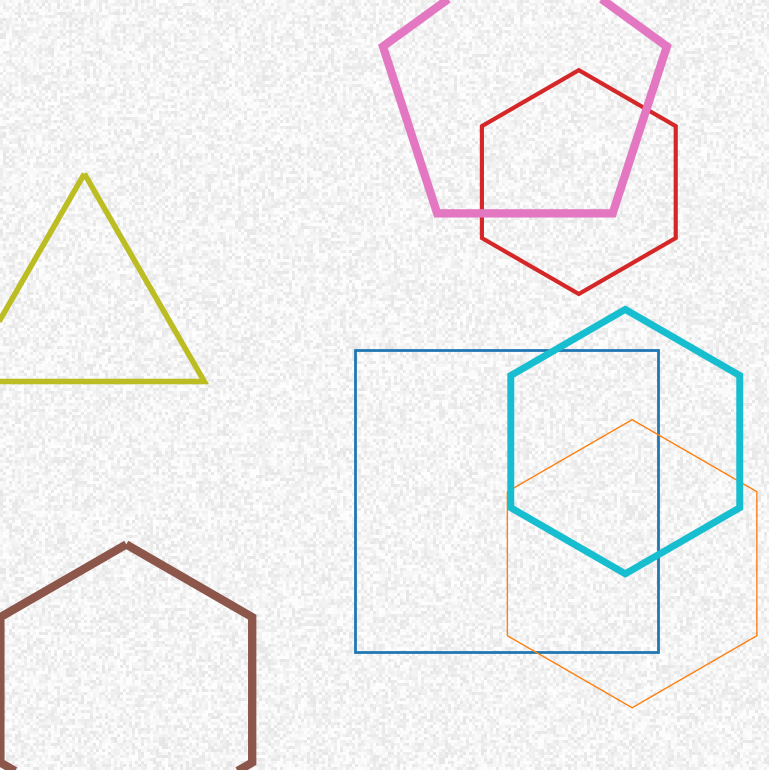[{"shape": "square", "thickness": 1, "radius": 0.98, "center": [0.658, 0.35]}, {"shape": "hexagon", "thickness": 0.5, "radius": 0.94, "center": [0.821, 0.268]}, {"shape": "hexagon", "thickness": 1.5, "radius": 0.73, "center": [0.752, 0.764]}, {"shape": "hexagon", "thickness": 3, "radius": 0.94, "center": [0.164, 0.104]}, {"shape": "pentagon", "thickness": 3, "radius": 0.97, "center": [0.682, 0.88]}, {"shape": "triangle", "thickness": 2, "radius": 0.9, "center": [0.11, 0.595]}, {"shape": "hexagon", "thickness": 2.5, "radius": 0.86, "center": [0.812, 0.426]}]